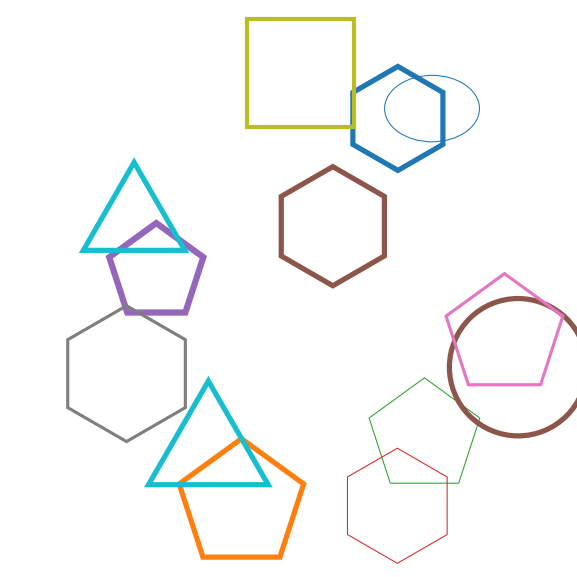[{"shape": "hexagon", "thickness": 2.5, "radius": 0.45, "center": [0.689, 0.794]}, {"shape": "oval", "thickness": 0.5, "radius": 0.41, "center": [0.748, 0.811]}, {"shape": "pentagon", "thickness": 2.5, "radius": 0.57, "center": [0.418, 0.126]}, {"shape": "pentagon", "thickness": 0.5, "radius": 0.5, "center": [0.735, 0.244]}, {"shape": "hexagon", "thickness": 0.5, "radius": 0.5, "center": [0.688, 0.123]}, {"shape": "pentagon", "thickness": 3, "radius": 0.43, "center": [0.271, 0.527]}, {"shape": "circle", "thickness": 2.5, "radius": 0.59, "center": [0.897, 0.363]}, {"shape": "hexagon", "thickness": 2.5, "radius": 0.52, "center": [0.576, 0.607]}, {"shape": "pentagon", "thickness": 1.5, "radius": 0.53, "center": [0.874, 0.419]}, {"shape": "hexagon", "thickness": 1.5, "radius": 0.59, "center": [0.219, 0.352]}, {"shape": "square", "thickness": 2, "radius": 0.47, "center": [0.52, 0.872]}, {"shape": "triangle", "thickness": 2.5, "radius": 0.51, "center": [0.232, 0.616]}, {"shape": "triangle", "thickness": 2.5, "radius": 0.6, "center": [0.361, 0.22]}]